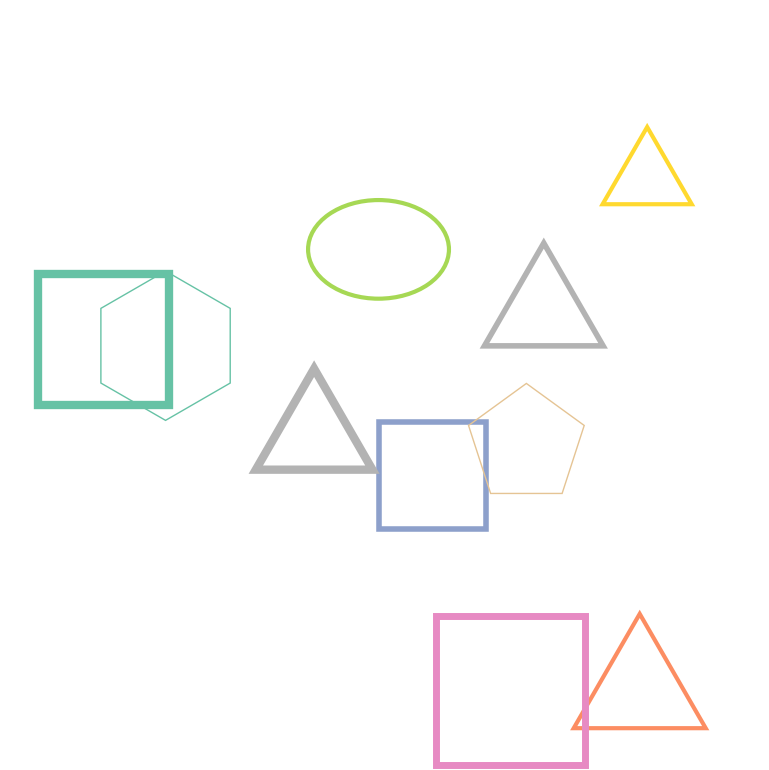[{"shape": "hexagon", "thickness": 0.5, "radius": 0.48, "center": [0.215, 0.551]}, {"shape": "square", "thickness": 3, "radius": 0.43, "center": [0.134, 0.559]}, {"shape": "triangle", "thickness": 1.5, "radius": 0.49, "center": [0.831, 0.104]}, {"shape": "square", "thickness": 2, "radius": 0.35, "center": [0.562, 0.383]}, {"shape": "square", "thickness": 2.5, "radius": 0.48, "center": [0.663, 0.104]}, {"shape": "oval", "thickness": 1.5, "radius": 0.46, "center": [0.492, 0.676]}, {"shape": "triangle", "thickness": 1.5, "radius": 0.33, "center": [0.84, 0.768]}, {"shape": "pentagon", "thickness": 0.5, "radius": 0.39, "center": [0.684, 0.423]}, {"shape": "triangle", "thickness": 2, "radius": 0.44, "center": [0.706, 0.595]}, {"shape": "triangle", "thickness": 3, "radius": 0.44, "center": [0.408, 0.434]}]